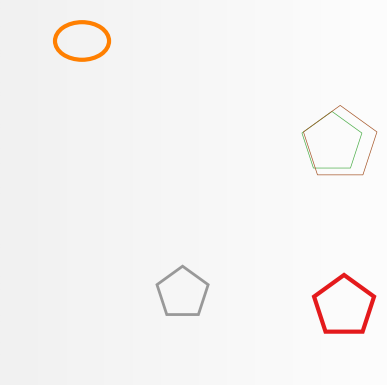[{"shape": "pentagon", "thickness": 3, "radius": 0.41, "center": [0.888, 0.204]}, {"shape": "pentagon", "thickness": 0.5, "radius": 0.41, "center": [0.857, 0.629]}, {"shape": "oval", "thickness": 3, "radius": 0.35, "center": [0.212, 0.894]}, {"shape": "pentagon", "thickness": 0.5, "radius": 0.5, "center": [0.878, 0.627]}, {"shape": "pentagon", "thickness": 2, "radius": 0.35, "center": [0.471, 0.239]}]